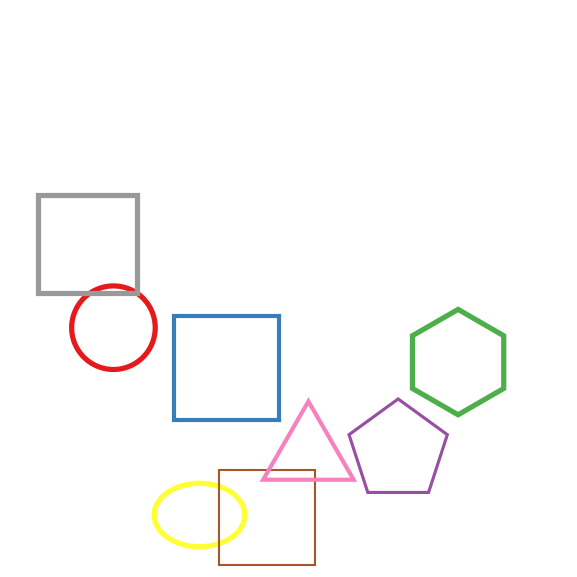[{"shape": "circle", "thickness": 2.5, "radius": 0.36, "center": [0.196, 0.432]}, {"shape": "square", "thickness": 2, "radius": 0.45, "center": [0.393, 0.362]}, {"shape": "hexagon", "thickness": 2.5, "radius": 0.46, "center": [0.793, 0.372]}, {"shape": "pentagon", "thickness": 1.5, "radius": 0.45, "center": [0.689, 0.219]}, {"shape": "oval", "thickness": 2.5, "radius": 0.39, "center": [0.345, 0.107]}, {"shape": "square", "thickness": 1, "radius": 0.41, "center": [0.463, 0.103]}, {"shape": "triangle", "thickness": 2, "radius": 0.45, "center": [0.534, 0.214]}, {"shape": "square", "thickness": 2.5, "radius": 0.43, "center": [0.152, 0.576]}]